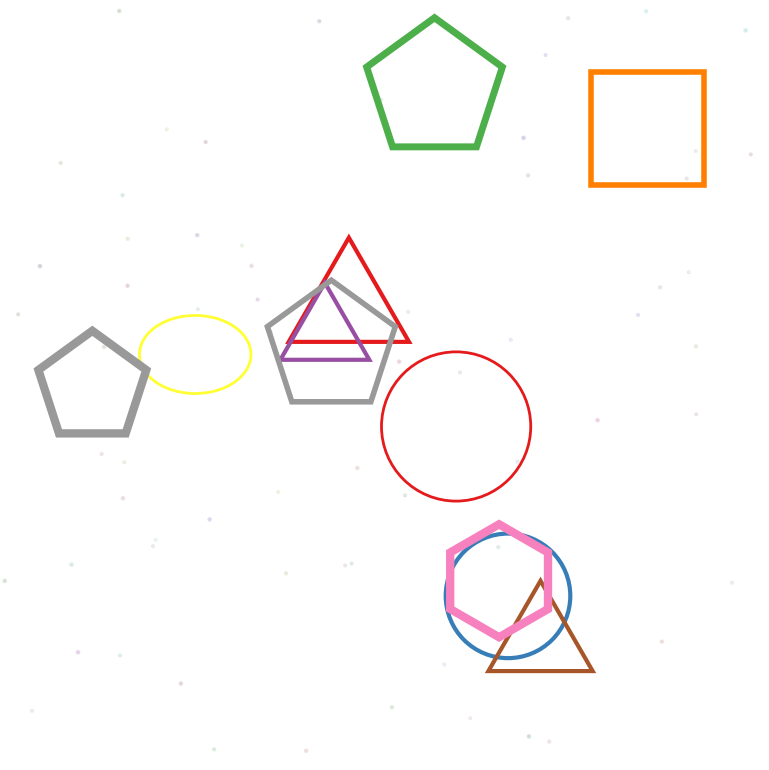[{"shape": "circle", "thickness": 1, "radius": 0.48, "center": [0.592, 0.446]}, {"shape": "triangle", "thickness": 1.5, "radius": 0.45, "center": [0.453, 0.601]}, {"shape": "circle", "thickness": 1.5, "radius": 0.4, "center": [0.66, 0.226]}, {"shape": "pentagon", "thickness": 2.5, "radius": 0.46, "center": [0.564, 0.884]}, {"shape": "triangle", "thickness": 1.5, "radius": 0.33, "center": [0.422, 0.566]}, {"shape": "square", "thickness": 2, "radius": 0.37, "center": [0.841, 0.833]}, {"shape": "oval", "thickness": 1, "radius": 0.36, "center": [0.254, 0.54]}, {"shape": "triangle", "thickness": 1.5, "radius": 0.39, "center": [0.702, 0.168]}, {"shape": "hexagon", "thickness": 3, "radius": 0.37, "center": [0.648, 0.246]}, {"shape": "pentagon", "thickness": 2, "radius": 0.44, "center": [0.43, 0.549]}, {"shape": "pentagon", "thickness": 3, "radius": 0.37, "center": [0.12, 0.497]}]